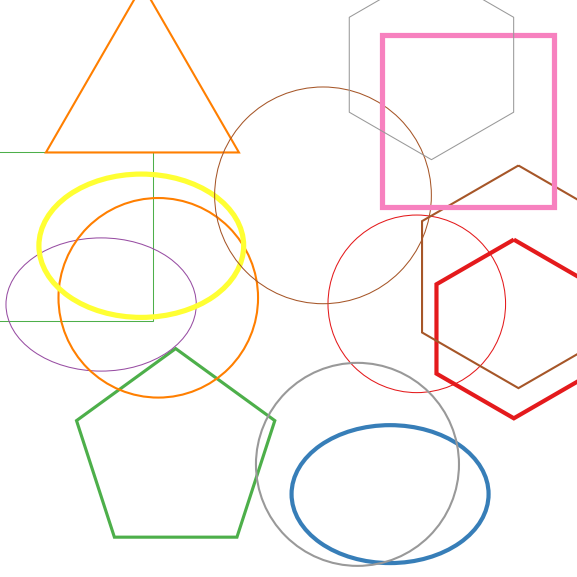[{"shape": "hexagon", "thickness": 2, "radius": 0.77, "center": [0.89, 0.43]}, {"shape": "circle", "thickness": 0.5, "radius": 0.77, "center": [0.722, 0.473]}, {"shape": "oval", "thickness": 2, "radius": 0.85, "center": [0.675, 0.144]}, {"shape": "square", "thickness": 0.5, "radius": 0.73, "center": [0.119, 0.59]}, {"shape": "pentagon", "thickness": 1.5, "radius": 0.9, "center": [0.304, 0.215]}, {"shape": "oval", "thickness": 0.5, "radius": 0.82, "center": [0.175, 0.472]}, {"shape": "circle", "thickness": 1, "radius": 0.86, "center": [0.274, 0.483]}, {"shape": "triangle", "thickness": 1, "radius": 0.96, "center": [0.247, 0.832]}, {"shape": "oval", "thickness": 2.5, "radius": 0.89, "center": [0.245, 0.574]}, {"shape": "hexagon", "thickness": 1, "radius": 0.96, "center": [0.898, 0.52]}, {"shape": "circle", "thickness": 0.5, "radius": 0.94, "center": [0.559, 0.661]}, {"shape": "square", "thickness": 2.5, "radius": 0.74, "center": [0.81, 0.789]}, {"shape": "hexagon", "thickness": 0.5, "radius": 0.82, "center": [0.747, 0.887]}, {"shape": "circle", "thickness": 1, "radius": 0.88, "center": [0.619, 0.195]}]